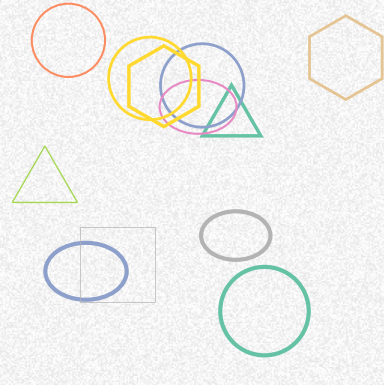[{"shape": "triangle", "thickness": 2.5, "radius": 0.44, "center": [0.601, 0.691]}, {"shape": "circle", "thickness": 3, "radius": 0.57, "center": [0.687, 0.192]}, {"shape": "circle", "thickness": 1.5, "radius": 0.48, "center": [0.178, 0.895]}, {"shape": "oval", "thickness": 3, "radius": 0.53, "center": [0.223, 0.295]}, {"shape": "circle", "thickness": 2, "radius": 0.54, "center": [0.525, 0.778]}, {"shape": "oval", "thickness": 1.5, "radius": 0.5, "center": [0.514, 0.722]}, {"shape": "triangle", "thickness": 1, "radius": 0.49, "center": [0.117, 0.523]}, {"shape": "circle", "thickness": 2, "radius": 0.54, "center": [0.389, 0.796]}, {"shape": "hexagon", "thickness": 2.5, "radius": 0.52, "center": [0.426, 0.776]}, {"shape": "hexagon", "thickness": 2, "radius": 0.54, "center": [0.898, 0.85]}, {"shape": "oval", "thickness": 3, "radius": 0.45, "center": [0.612, 0.388]}, {"shape": "square", "thickness": 0.5, "radius": 0.49, "center": [0.306, 0.313]}]